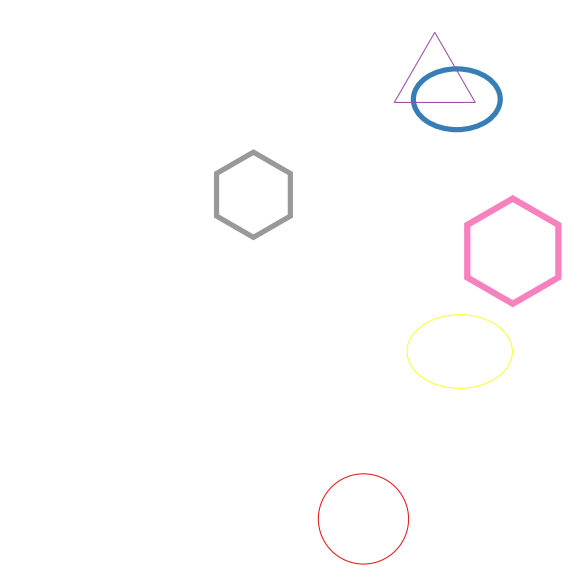[{"shape": "circle", "thickness": 0.5, "radius": 0.39, "center": [0.629, 0.101]}, {"shape": "oval", "thickness": 2.5, "radius": 0.38, "center": [0.791, 0.827]}, {"shape": "triangle", "thickness": 0.5, "radius": 0.4, "center": [0.753, 0.862]}, {"shape": "oval", "thickness": 0.5, "radius": 0.46, "center": [0.796, 0.39]}, {"shape": "hexagon", "thickness": 3, "radius": 0.46, "center": [0.888, 0.564]}, {"shape": "hexagon", "thickness": 2.5, "radius": 0.37, "center": [0.439, 0.662]}]